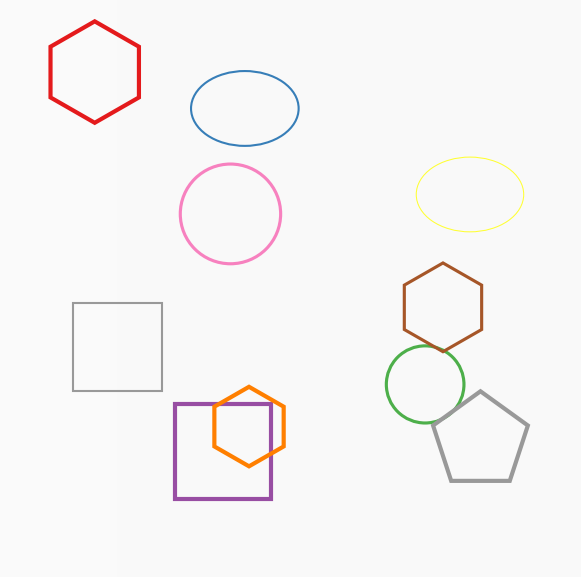[{"shape": "hexagon", "thickness": 2, "radius": 0.44, "center": [0.163, 0.874]}, {"shape": "oval", "thickness": 1, "radius": 0.46, "center": [0.421, 0.811]}, {"shape": "circle", "thickness": 1.5, "radius": 0.33, "center": [0.731, 0.333]}, {"shape": "square", "thickness": 2, "radius": 0.41, "center": [0.384, 0.217]}, {"shape": "hexagon", "thickness": 2, "radius": 0.34, "center": [0.428, 0.26]}, {"shape": "oval", "thickness": 0.5, "radius": 0.46, "center": [0.809, 0.662]}, {"shape": "hexagon", "thickness": 1.5, "radius": 0.38, "center": [0.762, 0.467]}, {"shape": "circle", "thickness": 1.5, "radius": 0.43, "center": [0.397, 0.629]}, {"shape": "pentagon", "thickness": 2, "radius": 0.43, "center": [0.827, 0.236]}, {"shape": "square", "thickness": 1, "radius": 0.38, "center": [0.201, 0.399]}]